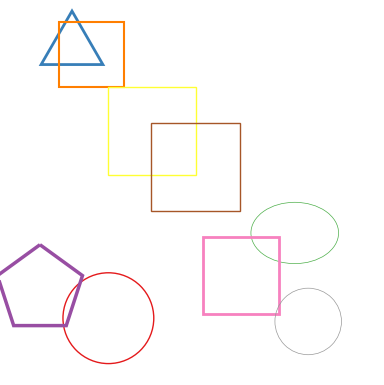[{"shape": "circle", "thickness": 1, "radius": 0.59, "center": [0.281, 0.174]}, {"shape": "triangle", "thickness": 2, "radius": 0.46, "center": [0.187, 0.879]}, {"shape": "oval", "thickness": 0.5, "radius": 0.57, "center": [0.766, 0.395]}, {"shape": "pentagon", "thickness": 2.5, "radius": 0.58, "center": [0.104, 0.248]}, {"shape": "square", "thickness": 1.5, "radius": 0.42, "center": [0.237, 0.859]}, {"shape": "square", "thickness": 1, "radius": 0.57, "center": [0.395, 0.661]}, {"shape": "square", "thickness": 1, "radius": 0.57, "center": [0.508, 0.566]}, {"shape": "square", "thickness": 2, "radius": 0.5, "center": [0.626, 0.285]}, {"shape": "circle", "thickness": 0.5, "radius": 0.43, "center": [0.8, 0.165]}]